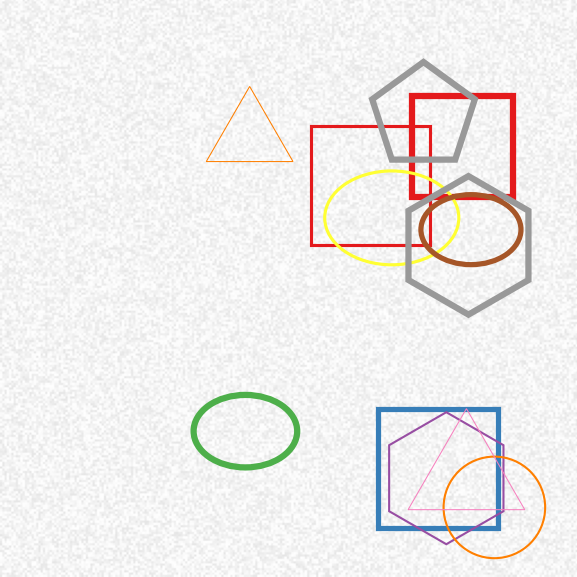[{"shape": "square", "thickness": 3, "radius": 0.44, "center": [0.8, 0.746]}, {"shape": "square", "thickness": 1.5, "radius": 0.52, "center": [0.642, 0.678]}, {"shape": "square", "thickness": 2.5, "radius": 0.52, "center": [0.758, 0.188]}, {"shape": "oval", "thickness": 3, "radius": 0.45, "center": [0.425, 0.253]}, {"shape": "hexagon", "thickness": 1, "radius": 0.57, "center": [0.773, 0.171]}, {"shape": "circle", "thickness": 1, "radius": 0.44, "center": [0.856, 0.121]}, {"shape": "triangle", "thickness": 0.5, "radius": 0.43, "center": [0.432, 0.763]}, {"shape": "oval", "thickness": 1.5, "radius": 0.58, "center": [0.678, 0.622]}, {"shape": "oval", "thickness": 2.5, "radius": 0.43, "center": [0.815, 0.601]}, {"shape": "triangle", "thickness": 0.5, "radius": 0.58, "center": [0.808, 0.175]}, {"shape": "hexagon", "thickness": 3, "radius": 0.6, "center": [0.811, 0.574]}, {"shape": "pentagon", "thickness": 3, "radius": 0.47, "center": [0.733, 0.798]}]